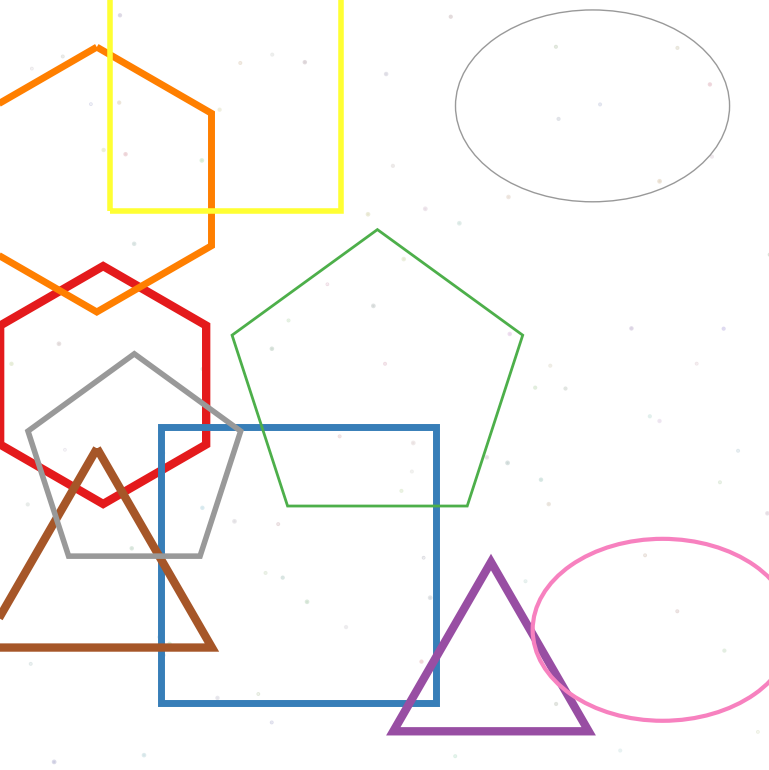[{"shape": "hexagon", "thickness": 3, "radius": 0.77, "center": [0.134, 0.5]}, {"shape": "square", "thickness": 2.5, "radius": 0.89, "center": [0.387, 0.266]}, {"shape": "pentagon", "thickness": 1, "radius": 0.99, "center": [0.49, 0.503]}, {"shape": "triangle", "thickness": 3, "radius": 0.73, "center": [0.638, 0.124]}, {"shape": "hexagon", "thickness": 2.5, "radius": 0.86, "center": [0.126, 0.767]}, {"shape": "square", "thickness": 2, "radius": 0.75, "center": [0.293, 0.876]}, {"shape": "triangle", "thickness": 3, "radius": 0.86, "center": [0.126, 0.245]}, {"shape": "oval", "thickness": 1.5, "radius": 0.84, "center": [0.861, 0.182]}, {"shape": "pentagon", "thickness": 2, "radius": 0.73, "center": [0.174, 0.395]}, {"shape": "oval", "thickness": 0.5, "radius": 0.89, "center": [0.77, 0.863]}]